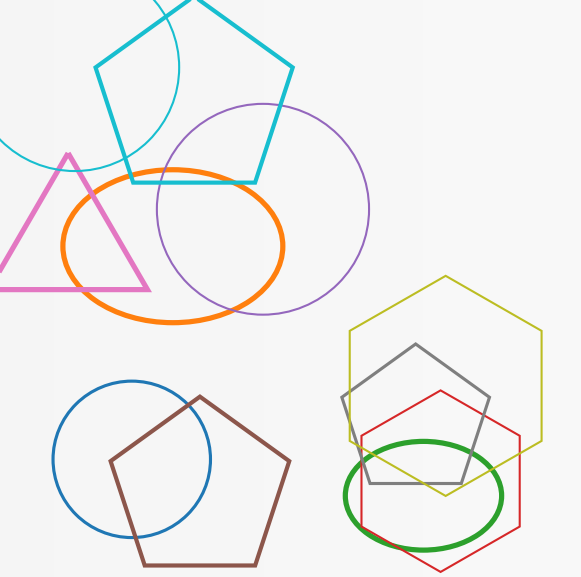[{"shape": "circle", "thickness": 1.5, "radius": 0.68, "center": [0.227, 0.204]}, {"shape": "oval", "thickness": 2.5, "radius": 0.95, "center": [0.297, 0.573]}, {"shape": "oval", "thickness": 2.5, "radius": 0.67, "center": [0.729, 0.141]}, {"shape": "hexagon", "thickness": 1, "radius": 0.79, "center": [0.758, 0.166]}, {"shape": "circle", "thickness": 1, "radius": 0.91, "center": [0.452, 0.637]}, {"shape": "pentagon", "thickness": 2, "radius": 0.81, "center": [0.344, 0.151]}, {"shape": "triangle", "thickness": 2.5, "radius": 0.79, "center": [0.117, 0.576]}, {"shape": "pentagon", "thickness": 1.5, "radius": 0.67, "center": [0.715, 0.27]}, {"shape": "hexagon", "thickness": 1, "radius": 0.95, "center": [0.767, 0.331]}, {"shape": "pentagon", "thickness": 2, "radius": 0.89, "center": [0.334, 0.827]}, {"shape": "circle", "thickness": 1, "radius": 0.9, "center": [0.129, 0.882]}]